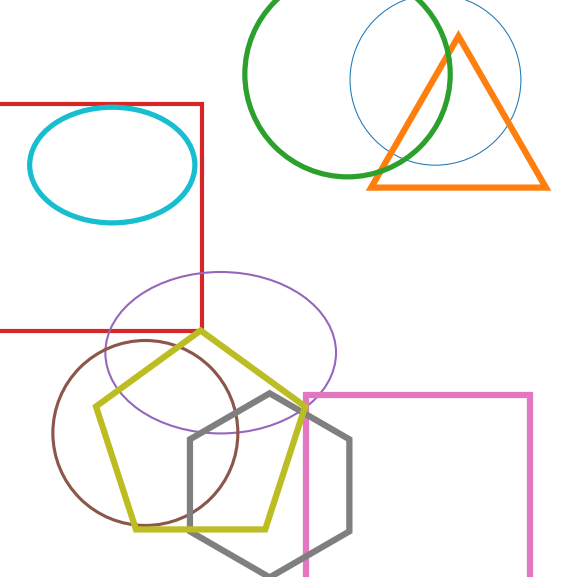[{"shape": "circle", "thickness": 0.5, "radius": 0.74, "center": [0.754, 0.861]}, {"shape": "triangle", "thickness": 3, "radius": 0.87, "center": [0.794, 0.762]}, {"shape": "circle", "thickness": 2.5, "radius": 0.89, "center": [0.602, 0.871]}, {"shape": "square", "thickness": 2, "radius": 0.98, "center": [0.153, 0.623]}, {"shape": "oval", "thickness": 1, "radius": 1.0, "center": [0.382, 0.388]}, {"shape": "circle", "thickness": 1.5, "radius": 0.8, "center": [0.252, 0.249]}, {"shape": "square", "thickness": 3, "radius": 0.97, "center": [0.724, 0.121]}, {"shape": "hexagon", "thickness": 3, "radius": 0.8, "center": [0.467, 0.159]}, {"shape": "pentagon", "thickness": 3, "radius": 0.95, "center": [0.347, 0.236]}, {"shape": "oval", "thickness": 2.5, "radius": 0.72, "center": [0.194, 0.713]}]